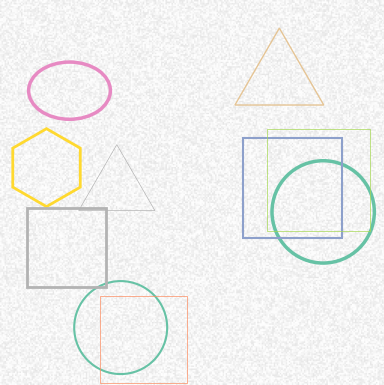[{"shape": "circle", "thickness": 1.5, "radius": 0.6, "center": [0.313, 0.149]}, {"shape": "circle", "thickness": 2.5, "radius": 0.66, "center": [0.839, 0.45]}, {"shape": "square", "thickness": 0.5, "radius": 0.57, "center": [0.374, 0.118]}, {"shape": "square", "thickness": 1.5, "radius": 0.65, "center": [0.76, 0.512]}, {"shape": "oval", "thickness": 2.5, "radius": 0.53, "center": [0.181, 0.764]}, {"shape": "square", "thickness": 0.5, "radius": 0.66, "center": [0.828, 0.532]}, {"shape": "hexagon", "thickness": 2, "radius": 0.51, "center": [0.121, 0.565]}, {"shape": "triangle", "thickness": 1, "radius": 0.67, "center": [0.726, 0.794]}, {"shape": "square", "thickness": 2, "radius": 0.51, "center": [0.174, 0.357]}, {"shape": "triangle", "thickness": 0.5, "radius": 0.57, "center": [0.303, 0.51]}]